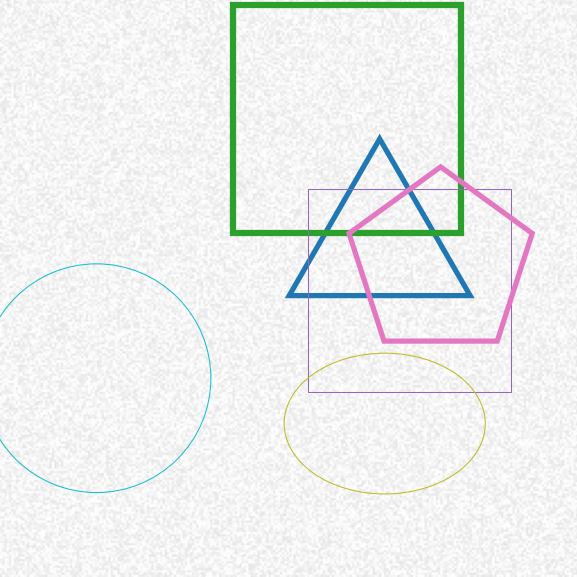[{"shape": "triangle", "thickness": 2.5, "radius": 0.9, "center": [0.657, 0.578]}, {"shape": "square", "thickness": 3, "radius": 0.99, "center": [0.601, 0.793]}, {"shape": "square", "thickness": 0.5, "radius": 0.88, "center": [0.709, 0.496]}, {"shape": "pentagon", "thickness": 2.5, "radius": 0.83, "center": [0.763, 0.543]}, {"shape": "oval", "thickness": 0.5, "radius": 0.87, "center": [0.666, 0.266]}, {"shape": "circle", "thickness": 0.5, "radius": 0.99, "center": [0.167, 0.344]}]